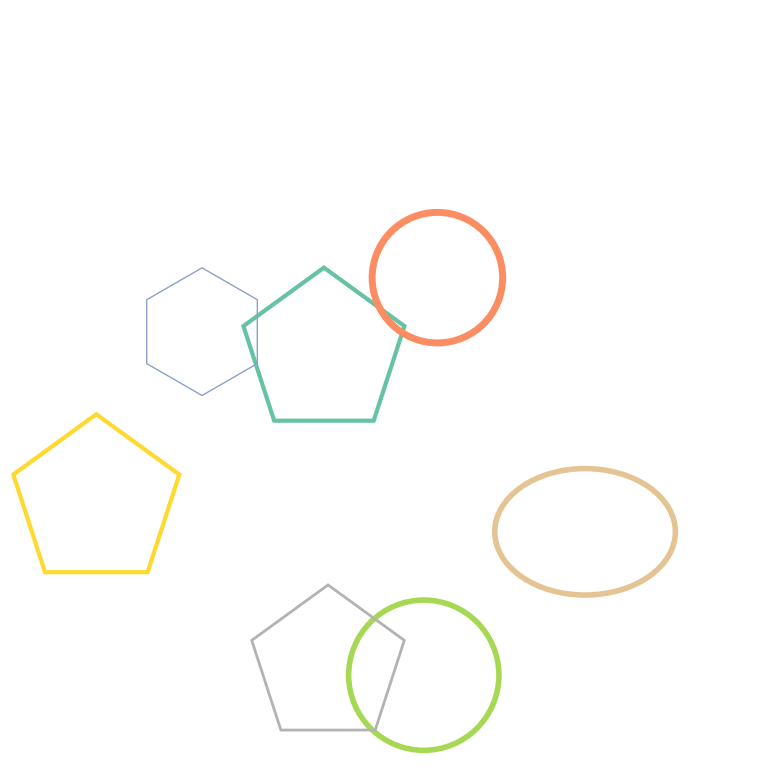[{"shape": "pentagon", "thickness": 1.5, "radius": 0.55, "center": [0.421, 0.543]}, {"shape": "circle", "thickness": 2.5, "radius": 0.42, "center": [0.568, 0.639]}, {"shape": "hexagon", "thickness": 0.5, "radius": 0.41, "center": [0.262, 0.569]}, {"shape": "circle", "thickness": 2, "radius": 0.49, "center": [0.55, 0.123]}, {"shape": "pentagon", "thickness": 1.5, "radius": 0.57, "center": [0.125, 0.349]}, {"shape": "oval", "thickness": 2, "radius": 0.59, "center": [0.76, 0.309]}, {"shape": "pentagon", "thickness": 1, "radius": 0.52, "center": [0.426, 0.136]}]